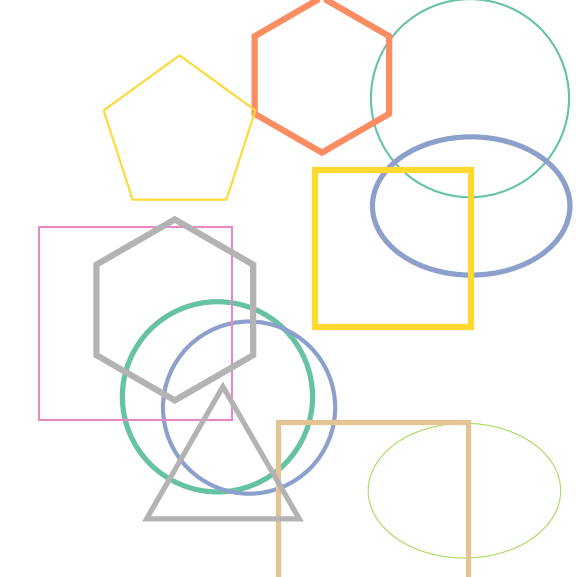[{"shape": "circle", "thickness": 1, "radius": 0.86, "center": [0.814, 0.829]}, {"shape": "circle", "thickness": 2.5, "radius": 0.82, "center": [0.377, 0.312]}, {"shape": "hexagon", "thickness": 3, "radius": 0.67, "center": [0.557, 0.869]}, {"shape": "oval", "thickness": 2.5, "radius": 0.85, "center": [0.816, 0.642]}, {"shape": "circle", "thickness": 2, "radius": 0.75, "center": [0.431, 0.293]}, {"shape": "square", "thickness": 1, "radius": 0.84, "center": [0.235, 0.44]}, {"shape": "oval", "thickness": 0.5, "radius": 0.83, "center": [0.804, 0.149]}, {"shape": "pentagon", "thickness": 1, "radius": 0.69, "center": [0.311, 0.765]}, {"shape": "square", "thickness": 3, "radius": 0.68, "center": [0.68, 0.568]}, {"shape": "square", "thickness": 2.5, "radius": 0.82, "center": [0.646, 0.105]}, {"shape": "hexagon", "thickness": 3, "radius": 0.78, "center": [0.303, 0.463]}, {"shape": "triangle", "thickness": 2.5, "radius": 0.76, "center": [0.386, 0.177]}]